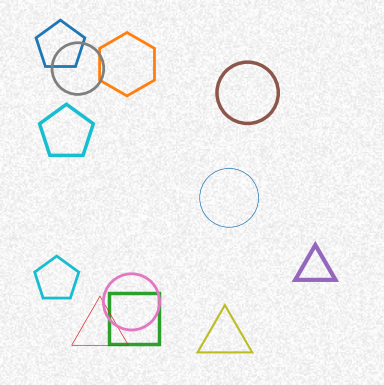[{"shape": "pentagon", "thickness": 2, "radius": 0.33, "center": [0.157, 0.881]}, {"shape": "circle", "thickness": 0.5, "radius": 0.38, "center": [0.595, 0.486]}, {"shape": "hexagon", "thickness": 2, "radius": 0.41, "center": [0.33, 0.833]}, {"shape": "square", "thickness": 2.5, "radius": 0.33, "center": [0.348, 0.173]}, {"shape": "triangle", "thickness": 0.5, "radius": 0.43, "center": [0.26, 0.146]}, {"shape": "triangle", "thickness": 3, "radius": 0.3, "center": [0.819, 0.303]}, {"shape": "circle", "thickness": 2.5, "radius": 0.4, "center": [0.643, 0.759]}, {"shape": "circle", "thickness": 2, "radius": 0.37, "center": [0.342, 0.216]}, {"shape": "circle", "thickness": 2, "radius": 0.34, "center": [0.202, 0.822]}, {"shape": "triangle", "thickness": 1.5, "radius": 0.41, "center": [0.584, 0.126]}, {"shape": "pentagon", "thickness": 2, "radius": 0.3, "center": [0.147, 0.275]}, {"shape": "pentagon", "thickness": 2.5, "radius": 0.37, "center": [0.173, 0.656]}]